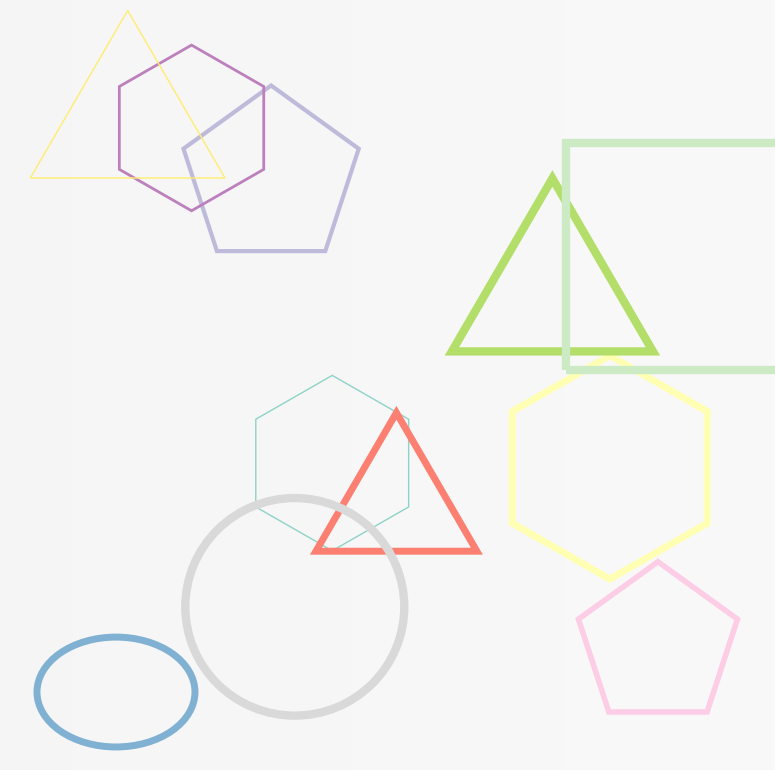[{"shape": "hexagon", "thickness": 0.5, "radius": 0.57, "center": [0.429, 0.399]}, {"shape": "hexagon", "thickness": 2.5, "radius": 0.73, "center": [0.787, 0.393]}, {"shape": "pentagon", "thickness": 1.5, "radius": 0.59, "center": [0.35, 0.77]}, {"shape": "triangle", "thickness": 2.5, "radius": 0.6, "center": [0.511, 0.344]}, {"shape": "oval", "thickness": 2.5, "radius": 0.51, "center": [0.15, 0.101]}, {"shape": "triangle", "thickness": 3, "radius": 0.75, "center": [0.713, 0.619]}, {"shape": "pentagon", "thickness": 2, "radius": 0.54, "center": [0.849, 0.163]}, {"shape": "circle", "thickness": 3, "radius": 0.71, "center": [0.38, 0.212]}, {"shape": "hexagon", "thickness": 1, "radius": 0.54, "center": [0.247, 0.834]}, {"shape": "square", "thickness": 3, "radius": 0.74, "center": [0.877, 0.667]}, {"shape": "triangle", "thickness": 0.5, "radius": 0.73, "center": [0.165, 0.841]}]